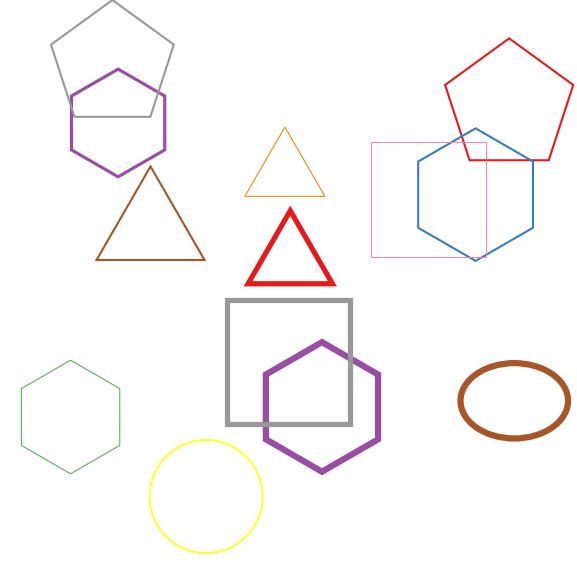[{"shape": "triangle", "thickness": 2.5, "radius": 0.42, "center": [0.503, 0.55]}, {"shape": "pentagon", "thickness": 1, "radius": 0.58, "center": [0.882, 0.816]}, {"shape": "hexagon", "thickness": 1, "radius": 0.57, "center": [0.824, 0.662]}, {"shape": "hexagon", "thickness": 0.5, "radius": 0.49, "center": [0.122, 0.277]}, {"shape": "hexagon", "thickness": 1.5, "radius": 0.47, "center": [0.204, 0.786]}, {"shape": "hexagon", "thickness": 3, "radius": 0.56, "center": [0.558, 0.295]}, {"shape": "triangle", "thickness": 0.5, "radius": 0.4, "center": [0.493, 0.699]}, {"shape": "circle", "thickness": 1, "radius": 0.49, "center": [0.357, 0.139]}, {"shape": "oval", "thickness": 3, "radius": 0.47, "center": [0.891, 0.305]}, {"shape": "triangle", "thickness": 1, "radius": 0.54, "center": [0.261, 0.603]}, {"shape": "square", "thickness": 0.5, "radius": 0.5, "center": [0.742, 0.654]}, {"shape": "pentagon", "thickness": 1, "radius": 0.56, "center": [0.195, 0.887]}, {"shape": "square", "thickness": 2.5, "radius": 0.53, "center": [0.5, 0.372]}]